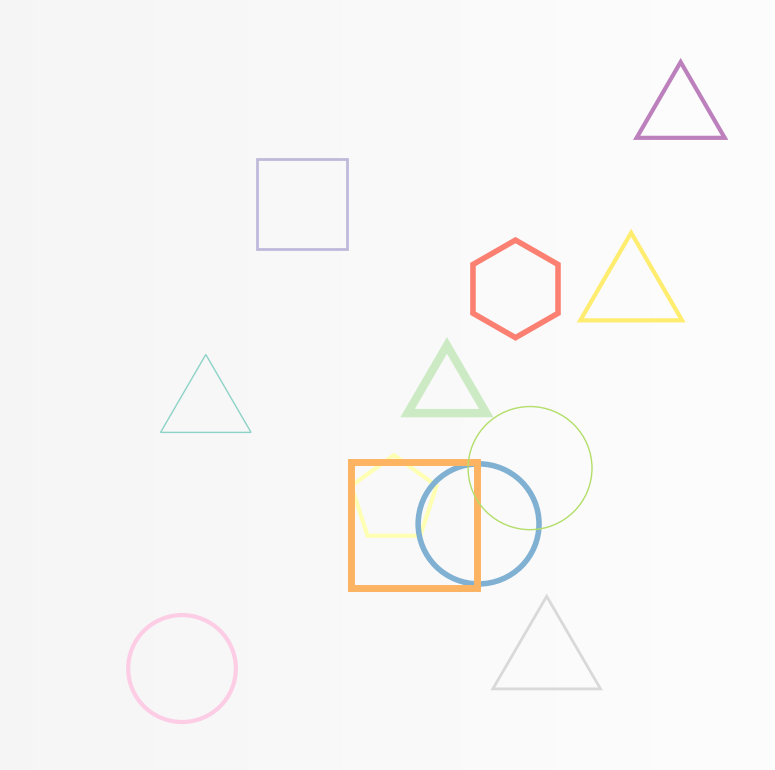[{"shape": "triangle", "thickness": 0.5, "radius": 0.34, "center": [0.266, 0.472]}, {"shape": "pentagon", "thickness": 1.5, "radius": 0.29, "center": [0.508, 0.351]}, {"shape": "square", "thickness": 1, "radius": 0.29, "center": [0.39, 0.735]}, {"shape": "hexagon", "thickness": 2, "radius": 0.32, "center": [0.665, 0.625]}, {"shape": "circle", "thickness": 2, "radius": 0.39, "center": [0.618, 0.32]}, {"shape": "square", "thickness": 2.5, "radius": 0.41, "center": [0.534, 0.318]}, {"shape": "circle", "thickness": 0.5, "radius": 0.4, "center": [0.684, 0.392]}, {"shape": "circle", "thickness": 1.5, "radius": 0.35, "center": [0.235, 0.132]}, {"shape": "triangle", "thickness": 1, "radius": 0.4, "center": [0.705, 0.145]}, {"shape": "triangle", "thickness": 1.5, "radius": 0.33, "center": [0.878, 0.854]}, {"shape": "triangle", "thickness": 3, "radius": 0.29, "center": [0.577, 0.493]}, {"shape": "triangle", "thickness": 1.5, "radius": 0.38, "center": [0.814, 0.622]}]